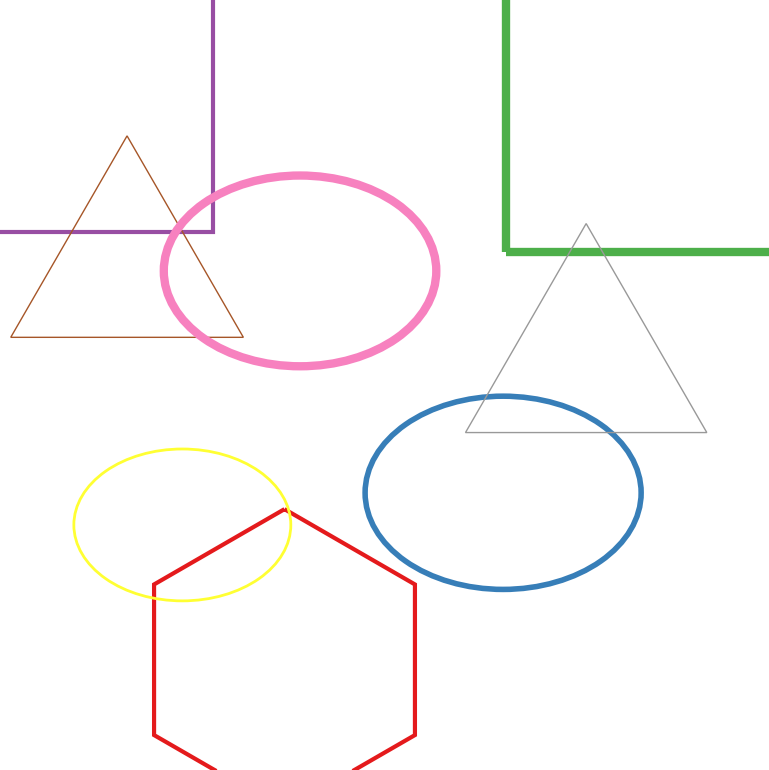[{"shape": "hexagon", "thickness": 1.5, "radius": 0.98, "center": [0.369, 0.143]}, {"shape": "oval", "thickness": 2, "radius": 0.9, "center": [0.653, 0.36]}, {"shape": "square", "thickness": 3, "radius": 0.87, "center": [0.831, 0.846]}, {"shape": "square", "thickness": 1.5, "radius": 0.83, "center": [0.11, 0.865]}, {"shape": "oval", "thickness": 1, "radius": 0.7, "center": [0.237, 0.318]}, {"shape": "triangle", "thickness": 0.5, "radius": 0.87, "center": [0.165, 0.649]}, {"shape": "oval", "thickness": 3, "radius": 0.88, "center": [0.39, 0.648]}, {"shape": "triangle", "thickness": 0.5, "radius": 0.9, "center": [0.761, 0.529]}]